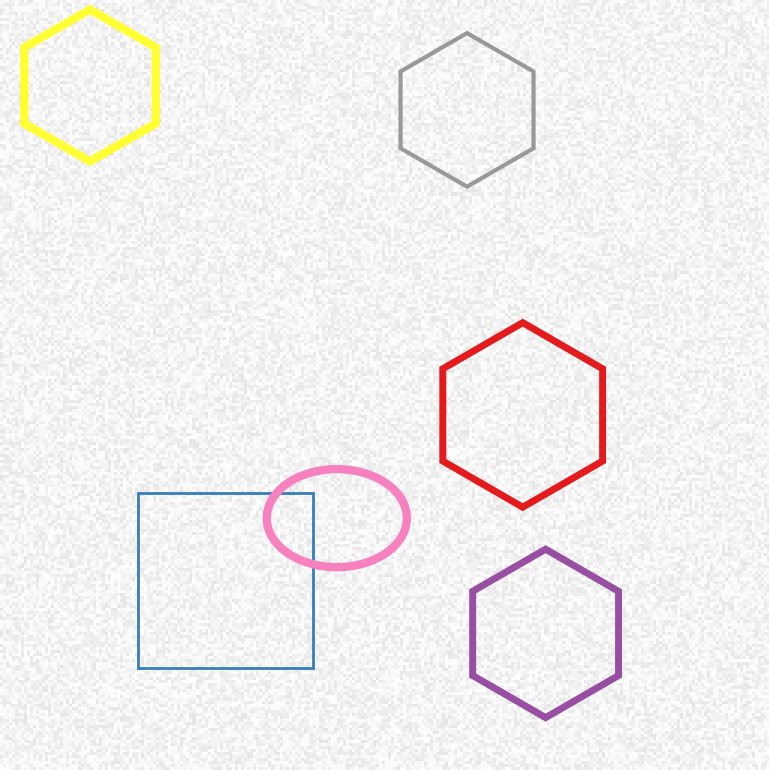[{"shape": "hexagon", "thickness": 2.5, "radius": 0.6, "center": [0.679, 0.461]}, {"shape": "square", "thickness": 1, "radius": 0.57, "center": [0.293, 0.246]}, {"shape": "hexagon", "thickness": 2.5, "radius": 0.55, "center": [0.709, 0.177]}, {"shape": "hexagon", "thickness": 3, "radius": 0.49, "center": [0.117, 0.889]}, {"shape": "oval", "thickness": 3, "radius": 0.45, "center": [0.437, 0.327]}, {"shape": "hexagon", "thickness": 1.5, "radius": 0.5, "center": [0.607, 0.857]}]